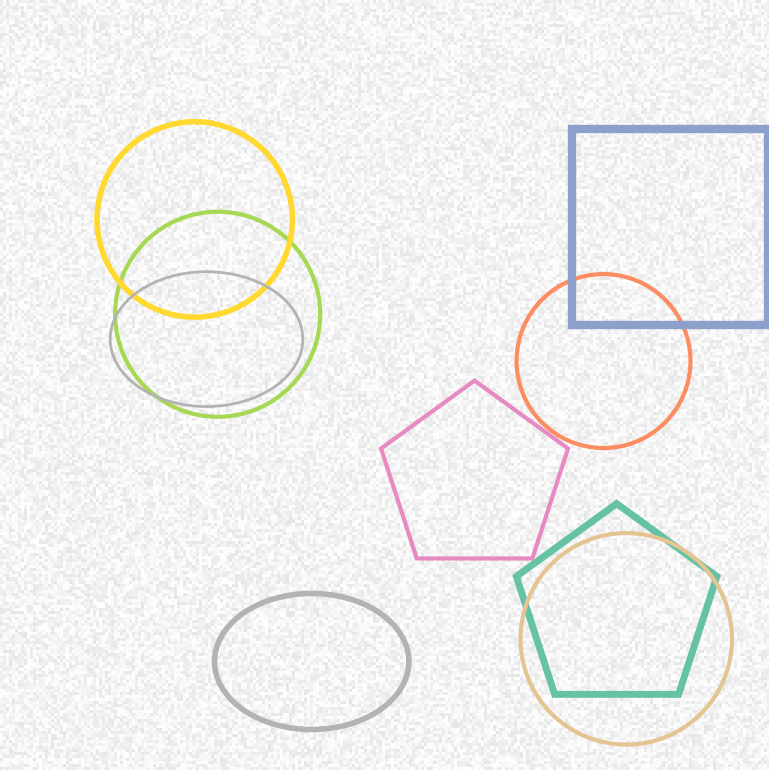[{"shape": "pentagon", "thickness": 2.5, "radius": 0.68, "center": [0.801, 0.209]}, {"shape": "circle", "thickness": 1.5, "radius": 0.56, "center": [0.784, 0.531]}, {"shape": "square", "thickness": 3, "radius": 0.64, "center": [0.871, 0.705]}, {"shape": "pentagon", "thickness": 1.5, "radius": 0.64, "center": [0.616, 0.378]}, {"shape": "circle", "thickness": 1.5, "radius": 0.67, "center": [0.283, 0.592]}, {"shape": "circle", "thickness": 2, "radius": 0.63, "center": [0.253, 0.715]}, {"shape": "circle", "thickness": 1.5, "radius": 0.69, "center": [0.813, 0.17]}, {"shape": "oval", "thickness": 2, "radius": 0.63, "center": [0.405, 0.141]}, {"shape": "oval", "thickness": 1, "radius": 0.63, "center": [0.268, 0.56]}]